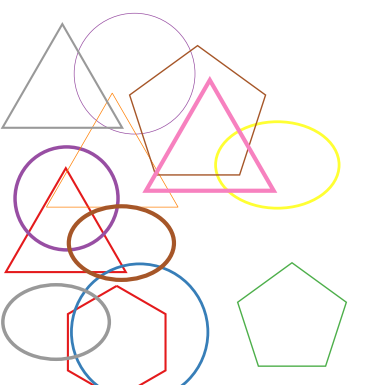[{"shape": "triangle", "thickness": 1.5, "radius": 0.9, "center": [0.171, 0.383]}, {"shape": "hexagon", "thickness": 1.5, "radius": 0.73, "center": [0.303, 0.111]}, {"shape": "circle", "thickness": 2, "radius": 0.89, "center": [0.363, 0.137]}, {"shape": "pentagon", "thickness": 1, "radius": 0.74, "center": [0.758, 0.169]}, {"shape": "circle", "thickness": 2.5, "radius": 0.67, "center": [0.173, 0.485]}, {"shape": "circle", "thickness": 0.5, "radius": 0.78, "center": [0.35, 0.809]}, {"shape": "triangle", "thickness": 0.5, "radius": 0.99, "center": [0.292, 0.561]}, {"shape": "oval", "thickness": 2, "radius": 0.8, "center": [0.72, 0.572]}, {"shape": "pentagon", "thickness": 1, "radius": 0.93, "center": [0.513, 0.696]}, {"shape": "oval", "thickness": 3, "radius": 0.68, "center": [0.315, 0.369]}, {"shape": "triangle", "thickness": 3, "radius": 0.96, "center": [0.545, 0.6]}, {"shape": "oval", "thickness": 2.5, "radius": 0.69, "center": [0.146, 0.164]}, {"shape": "triangle", "thickness": 1.5, "radius": 0.9, "center": [0.162, 0.758]}]